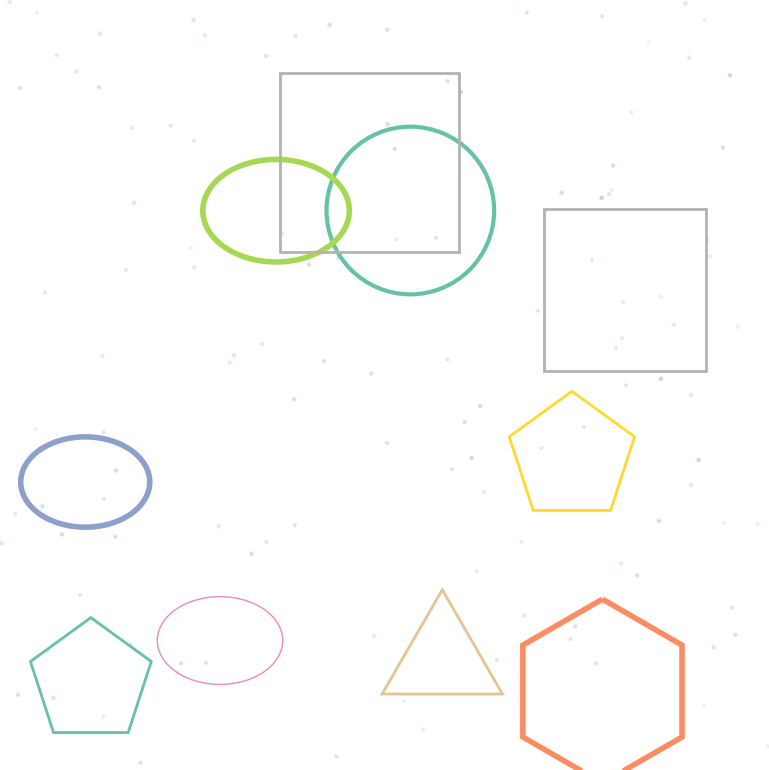[{"shape": "pentagon", "thickness": 1, "radius": 0.41, "center": [0.118, 0.115]}, {"shape": "circle", "thickness": 1.5, "radius": 0.54, "center": [0.533, 0.727]}, {"shape": "hexagon", "thickness": 2, "radius": 0.6, "center": [0.782, 0.103]}, {"shape": "oval", "thickness": 2, "radius": 0.42, "center": [0.111, 0.374]}, {"shape": "oval", "thickness": 0.5, "radius": 0.41, "center": [0.286, 0.168]}, {"shape": "oval", "thickness": 2, "radius": 0.48, "center": [0.359, 0.726]}, {"shape": "pentagon", "thickness": 1, "radius": 0.43, "center": [0.743, 0.406]}, {"shape": "triangle", "thickness": 1, "radius": 0.45, "center": [0.574, 0.144]}, {"shape": "square", "thickness": 1, "radius": 0.52, "center": [0.812, 0.624]}, {"shape": "square", "thickness": 1, "radius": 0.58, "center": [0.48, 0.789]}]